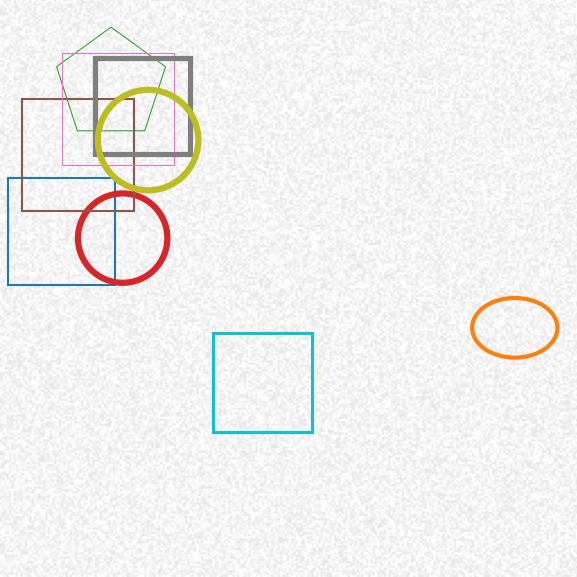[{"shape": "square", "thickness": 1, "radius": 0.46, "center": [0.106, 0.598]}, {"shape": "oval", "thickness": 2, "radius": 0.37, "center": [0.891, 0.432]}, {"shape": "pentagon", "thickness": 0.5, "radius": 0.5, "center": [0.192, 0.853]}, {"shape": "circle", "thickness": 3, "radius": 0.39, "center": [0.212, 0.587]}, {"shape": "square", "thickness": 1, "radius": 0.49, "center": [0.136, 0.73]}, {"shape": "square", "thickness": 0.5, "radius": 0.49, "center": [0.205, 0.81]}, {"shape": "square", "thickness": 2.5, "radius": 0.42, "center": [0.247, 0.816]}, {"shape": "circle", "thickness": 3, "radius": 0.43, "center": [0.256, 0.757]}, {"shape": "square", "thickness": 1.5, "radius": 0.43, "center": [0.455, 0.337]}]